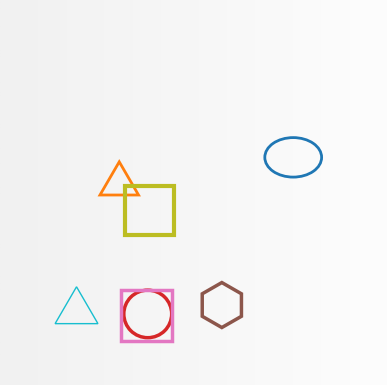[{"shape": "oval", "thickness": 2, "radius": 0.37, "center": [0.757, 0.591]}, {"shape": "triangle", "thickness": 2, "radius": 0.29, "center": [0.308, 0.522]}, {"shape": "circle", "thickness": 2.5, "radius": 0.31, "center": [0.381, 0.185]}, {"shape": "hexagon", "thickness": 2.5, "radius": 0.29, "center": [0.572, 0.208]}, {"shape": "square", "thickness": 2.5, "radius": 0.33, "center": [0.377, 0.18]}, {"shape": "square", "thickness": 3, "radius": 0.32, "center": [0.385, 0.454]}, {"shape": "triangle", "thickness": 1, "radius": 0.32, "center": [0.197, 0.191]}]